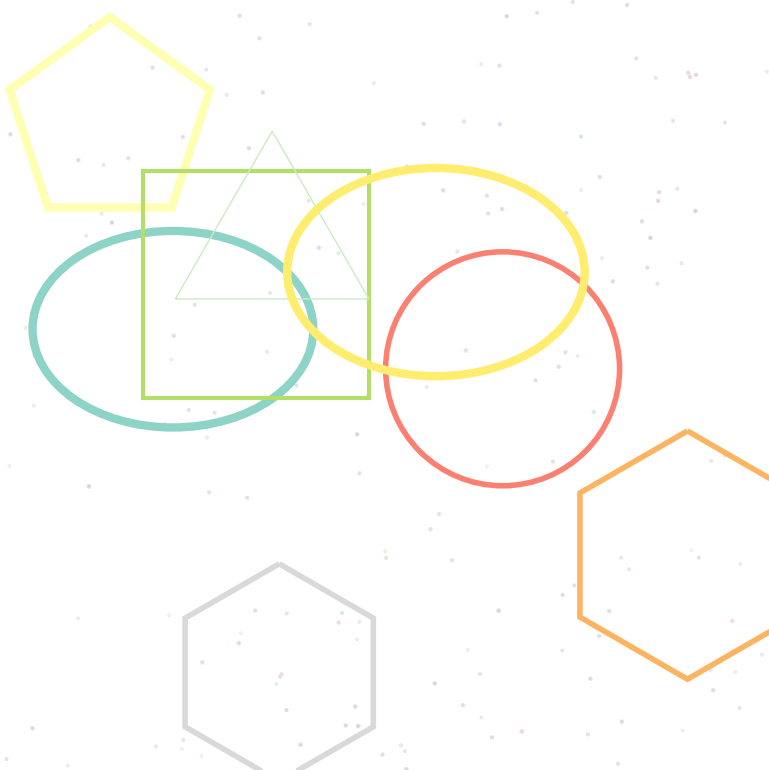[{"shape": "oval", "thickness": 3, "radius": 0.91, "center": [0.225, 0.572]}, {"shape": "pentagon", "thickness": 3, "radius": 0.68, "center": [0.143, 0.841]}, {"shape": "circle", "thickness": 2, "radius": 0.76, "center": [0.653, 0.521]}, {"shape": "hexagon", "thickness": 2, "radius": 0.81, "center": [0.893, 0.279]}, {"shape": "square", "thickness": 1.5, "radius": 0.73, "center": [0.332, 0.631]}, {"shape": "hexagon", "thickness": 2, "radius": 0.71, "center": [0.363, 0.127]}, {"shape": "triangle", "thickness": 0.5, "radius": 0.73, "center": [0.353, 0.684]}, {"shape": "oval", "thickness": 3, "radius": 0.97, "center": [0.566, 0.647]}]